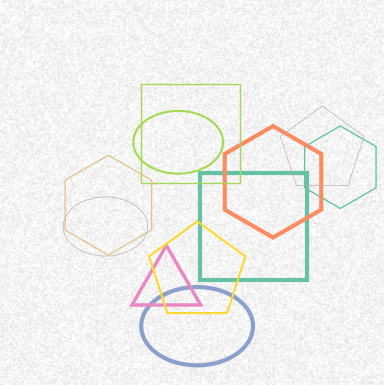[{"shape": "hexagon", "thickness": 1, "radius": 0.54, "center": [0.884, 0.566]}, {"shape": "square", "thickness": 3, "radius": 0.69, "center": [0.66, 0.412]}, {"shape": "hexagon", "thickness": 3, "radius": 0.72, "center": [0.709, 0.528]}, {"shape": "oval", "thickness": 3, "radius": 0.73, "center": [0.512, 0.153]}, {"shape": "triangle", "thickness": 2.5, "radius": 0.52, "center": [0.432, 0.259]}, {"shape": "oval", "thickness": 1.5, "radius": 0.58, "center": [0.463, 0.63]}, {"shape": "square", "thickness": 1, "radius": 0.64, "center": [0.496, 0.653]}, {"shape": "pentagon", "thickness": 1.5, "radius": 0.66, "center": [0.512, 0.293]}, {"shape": "hexagon", "thickness": 1, "radius": 0.65, "center": [0.282, 0.467]}, {"shape": "pentagon", "thickness": 0.5, "radius": 0.57, "center": [0.837, 0.611]}, {"shape": "oval", "thickness": 0.5, "radius": 0.55, "center": [0.274, 0.412]}]